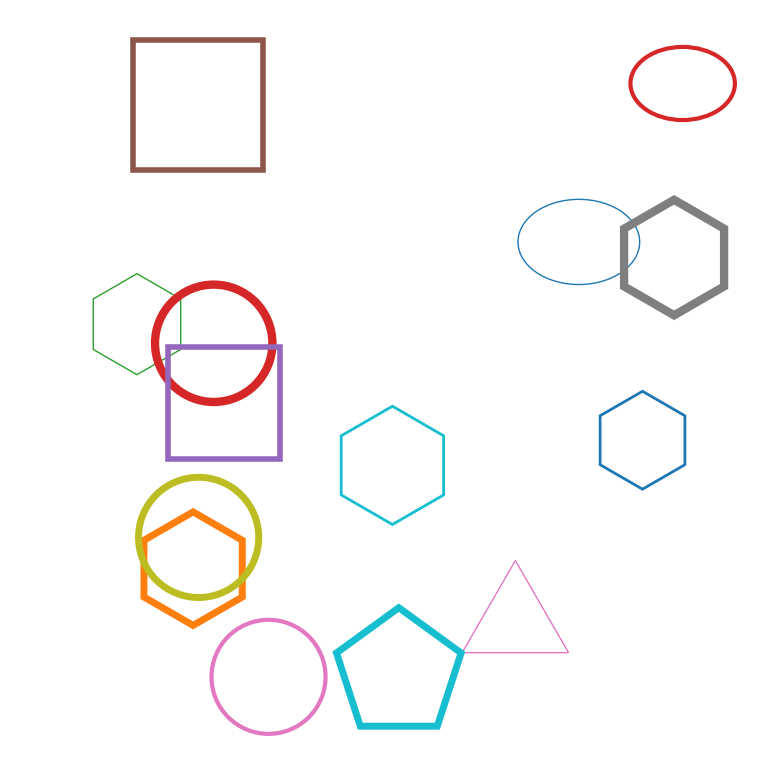[{"shape": "oval", "thickness": 0.5, "radius": 0.4, "center": [0.752, 0.686]}, {"shape": "hexagon", "thickness": 1, "radius": 0.32, "center": [0.834, 0.428]}, {"shape": "hexagon", "thickness": 2.5, "radius": 0.37, "center": [0.251, 0.261]}, {"shape": "hexagon", "thickness": 0.5, "radius": 0.33, "center": [0.178, 0.579]}, {"shape": "oval", "thickness": 1.5, "radius": 0.34, "center": [0.887, 0.892]}, {"shape": "circle", "thickness": 3, "radius": 0.38, "center": [0.278, 0.554]}, {"shape": "square", "thickness": 2, "radius": 0.36, "center": [0.291, 0.477]}, {"shape": "square", "thickness": 2, "radius": 0.42, "center": [0.257, 0.863]}, {"shape": "triangle", "thickness": 0.5, "radius": 0.4, "center": [0.669, 0.192]}, {"shape": "circle", "thickness": 1.5, "radius": 0.37, "center": [0.349, 0.121]}, {"shape": "hexagon", "thickness": 3, "radius": 0.37, "center": [0.875, 0.666]}, {"shape": "circle", "thickness": 2.5, "radius": 0.39, "center": [0.258, 0.302]}, {"shape": "pentagon", "thickness": 2.5, "radius": 0.43, "center": [0.518, 0.126]}, {"shape": "hexagon", "thickness": 1, "radius": 0.38, "center": [0.51, 0.396]}]